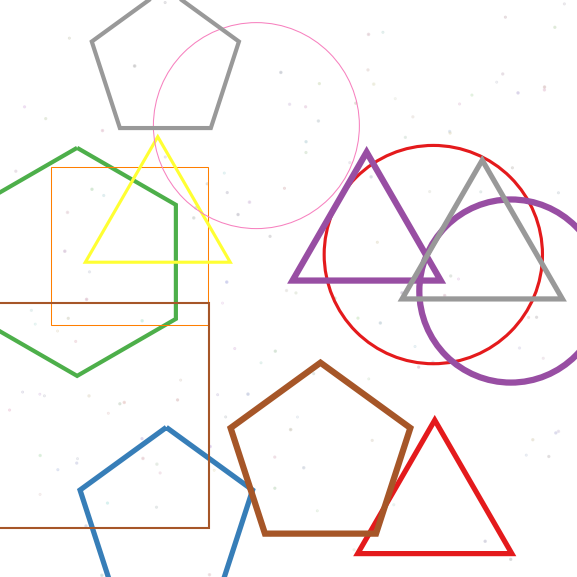[{"shape": "triangle", "thickness": 2.5, "radius": 0.77, "center": [0.753, 0.118]}, {"shape": "circle", "thickness": 1.5, "radius": 0.95, "center": [0.75, 0.558]}, {"shape": "pentagon", "thickness": 2.5, "radius": 0.79, "center": [0.288, 0.102]}, {"shape": "hexagon", "thickness": 2, "radius": 0.99, "center": [0.134, 0.546]}, {"shape": "triangle", "thickness": 3, "radius": 0.74, "center": [0.635, 0.587]}, {"shape": "circle", "thickness": 3, "radius": 0.79, "center": [0.885, 0.495]}, {"shape": "square", "thickness": 0.5, "radius": 0.68, "center": [0.224, 0.573]}, {"shape": "triangle", "thickness": 1.5, "radius": 0.72, "center": [0.273, 0.618]}, {"shape": "pentagon", "thickness": 3, "radius": 0.82, "center": [0.555, 0.207]}, {"shape": "square", "thickness": 1, "radius": 0.98, "center": [0.167, 0.28]}, {"shape": "circle", "thickness": 0.5, "radius": 0.89, "center": [0.444, 0.782]}, {"shape": "pentagon", "thickness": 2, "radius": 0.67, "center": [0.286, 0.886]}, {"shape": "triangle", "thickness": 2.5, "radius": 0.8, "center": [0.835, 0.562]}]